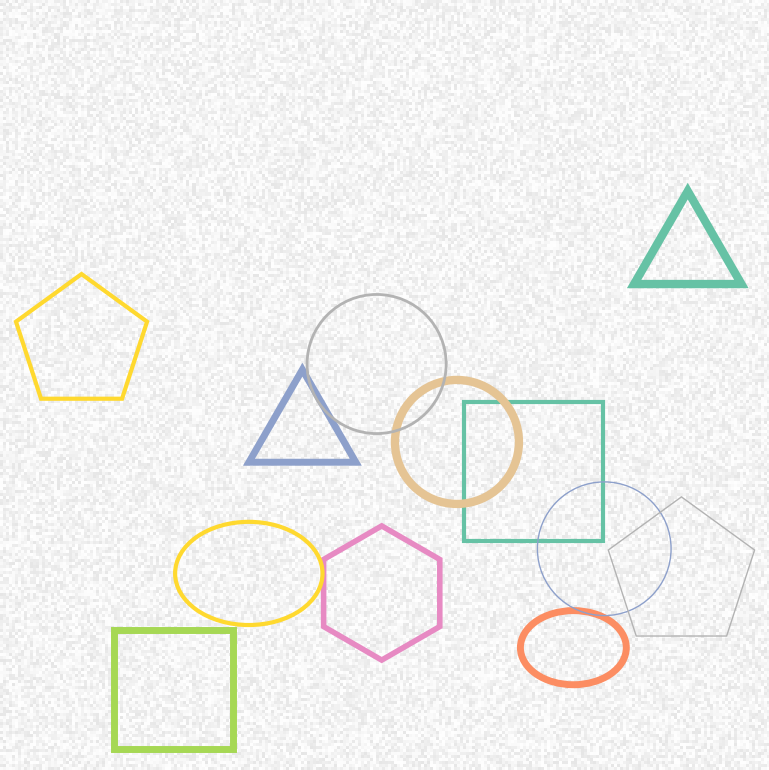[{"shape": "triangle", "thickness": 3, "radius": 0.4, "center": [0.893, 0.671]}, {"shape": "square", "thickness": 1.5, "radius": 0.45, "center": [0.692, 0.388]}, {"shape": "oval", "thickness": 2.5, "radius": 0.34, "center": [0.745, 0.159]}, {"shape": "circle", "thickness": 0.5, "radius": 0.43, "center": [0.785, 0.287]}, {"shape": "triangle", "thickness": 2.5, "radius": 0.4, "center": [0.393, 0.44]}, {"shape": "hexagon", "thickness": 2, "radius": 0.44, "center": [0.496, 0.23]}, {"shape": "square", "thickness": 2.5, "radius": 0.39, "center": [0.225, 0.105]}, {"shape": "pentagon", "thickness": 1.5, "radius": 0.45, "center": [0.106, 0.555]}, {"shape": "oval", "thickness": 1.5, "radius": 0.48, "center": [0.323, 0.255]}, {"shape": "circle", "thickness": 3, "radius": 0.4, "center": [0.593, 0.426]}, {"shape": "pentagon", "thickness": 0.5, "radius": 0.5, "center": [0.885, 0.255]}, {"shape": "circle", "thickness": 1, "radius": 0.45, "center": [0.489, 0.527]}]